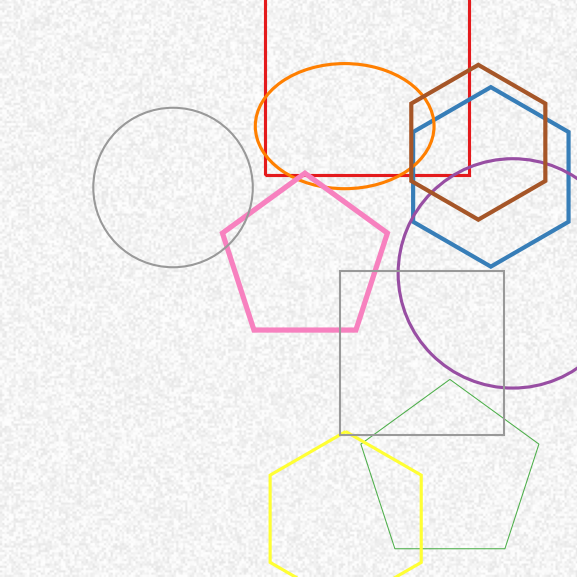[{"shape": "square", "thickness": 1.5, "radius": 0.88, "center": [0.635, 0.871]}, {"shape": "hexagon", "thickness": 2, "radius": 0.78, "center": [0.85, 0.693]}, {"shape": "pentagon", "thickness": 0.5, "radius": 0.81, "center": [0.779, 0.18]}, {"shape": "circle", "thickness": 1.5, "radius": 0.99, "center": [0.888, 0.526]}, {"shape": "oval", "thickness": 1.5, "radius": 0.77, "center": [0.597, 0.781]}, {"shape": "hexagon", "thickness": 1.5, "radius": 0.76, "center": [0.599, 0.101]}, {"shape": "hexagon", "thickness": 2, "radius": 0.67, "center": [0.828, 0.753]}, {"shape": "pentagon", "thickness": 2.5, "radius": 0.75, "center": [0.528, 0.549]}, {"shape": "circle", "thickness": 1, "radius": 0.69, "center": [0.3, 0.674]}, {"shape": "square", "thickness": 1, "radius": 0.71, "center": [0.731, 0.388]}]